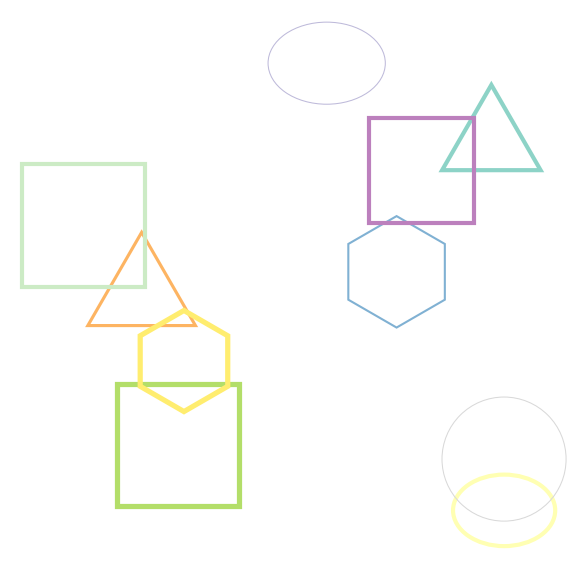[{"shape": "triangle", "thickness": 2, "radius": 0.49, "center": [0.851, 0.754]}, {"shape": "oval", "thickness": 2, "radius": 0.44, "center": [0.873, 0.115]}, {"shape": "oval", "thickness": 0.5, "radius": 0.51, "center": [0.566, 0.89]}, {"shape": "hexagon", "thickness": 1, "radius": 0.48, "center": [0.687, 0.528]}, {"shape": "triangle", "thickness": 1.5, "radius": 0.54, "center": [0.245, 0.489]}, {"shape": "square", "thickness": 2.5, "radius": 0.53, "center": [0.308, 0.229]}, {"shape": "circle", "thickness": 0.5, "radius": 0.54, "center": [0.873, 0.204]}, {"shape": "square", "thickness": 2, "radius": 0.45, "center": [0.73, 0.703]}, {"shape": "square", "thickness": 2, "radius": 0.53, "center": [0.145, 0.608]}, {"shape": "hexagon", "thickness": 2.5, "radius": 0.44, "center": [0.319, 0.374]}]